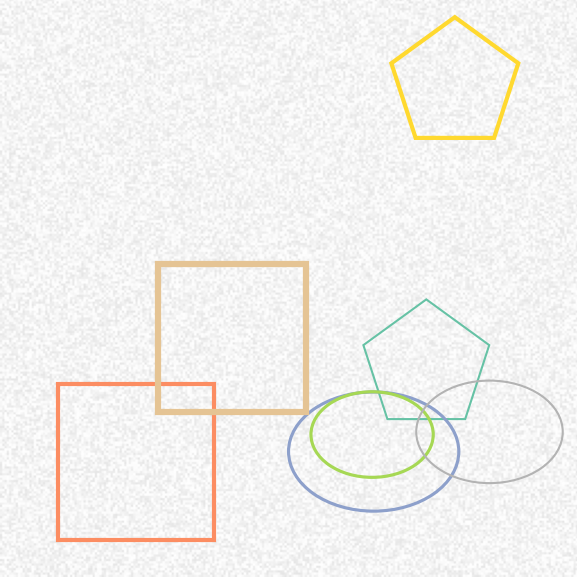[{"shape": "pentagon", "thickness": 1, "radius": 0.57, "center": [0.738, 0.366]}, {"shape": "square", "thickness": 2, "radius": 0.67, "center": [0.235, 0.198]}, {"shape": "oval", "thickness": 1.5, "radius": 0.74, "center": [0.647, 0.217]}, {"shape": "oval", "thickness": 1.5, "radius": 0.53, "center": [0.644, 0.247]}, {"shape": "pentagon", "thickness": 2, "radius": 0.58, "center": [0.788, 0.854]}, {"shape": "square", "thickness": 3, "radius": 0.64, "center": [0.401, 0.414]}, {"shape": "oval", "thickness": 1, "radius": 0.63, "center": [0.848, 0.251]}]